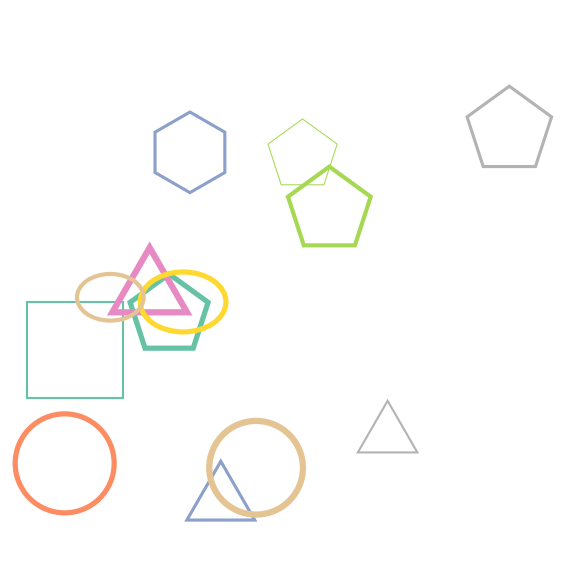[{"shape": "square", "thickness": 1, "radius": 0.42, "center": [0.13, 0.393]}, {"shape": "pentagon", "thickness": 2.5, "radius": 0.35, "center": [0.293, 0.454]}, {"shape": "circle", "thickness": 2.5, "radius": 0.43, "center": [0.112, 0.197]}, {"shape": "triangle", "thickness": 1.5, "radius": 0.34, "center": [0.382, 0.133]}, {"shape": "hexagon", "thickness": 1.5, "radius": 0.35, "center": [0.329, 0.735]}, {"shape": "triangle", "thickness": 3, "radius": 0.37, "center": [0.259, 0.496]}, {"shape": "pentagon", "thickness": 2, "radius": 0.38, "center": [0.57, 0.635]}, {"shape": "pentagon", "thickness": 0.5, "radius": 0.31, "center": [0.524, 0.73]}, {"shape": "oval", "thickness": 2.5, "radius": 0.37, "center": [0.317, 0.476]}, {"shape": "oval", "thickness": 2, "radius": 0.29, "center": [0.191, 0.484]}, {"shape": "circle", "thickness": 3, "radius": 0.41, "center": [0.443, 0.189]}, {"shape": "pentagon", "thickness": 1.5, "radius": 0.38, "center": [0.882, 0.773]}, {"shape": "triangle", "thickness": 1, "radius": 0.3, "center": [0.671, 0.245]}]